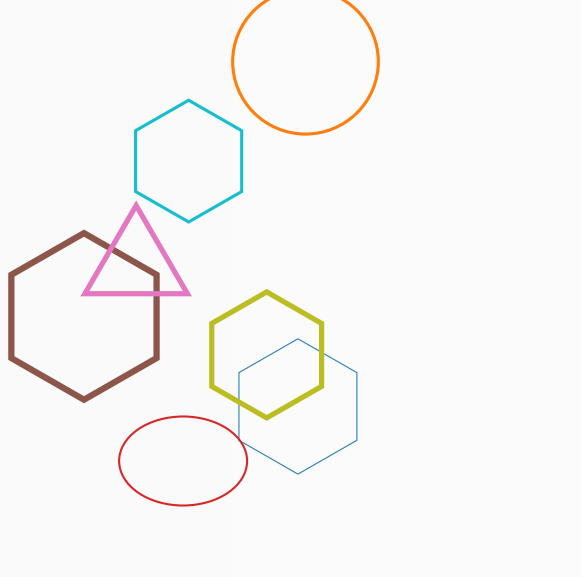[{"shape": "hexagon", "thickness": 0.5, "radius": 0.59, "center": [0.513, 0.295]}, {"shape": "circle", "thickness": 1.5, "radius": 0.63, "center": [0.526, 0.892]}, {"shape": "oval", "thickness": 1, "radius": 0.55, "center": [0.315, 0.201]}, {"shape": "hexagon", "thickness": 3, "radius": 0.72, "center": [0.144, 0.451]}, {"shape": "triangle", "thickness": 2.5, "radius": 0.51, "center": [0.234, 0.541]}, {"shape": "hexagon", "thickness": 2.5, "radius": 0.55, "center": [0.459, 0.385]}, {"shape": "hexagon", "thickness": 1.5, "radius": 0.53, "center": [0.325, 0.72]}]